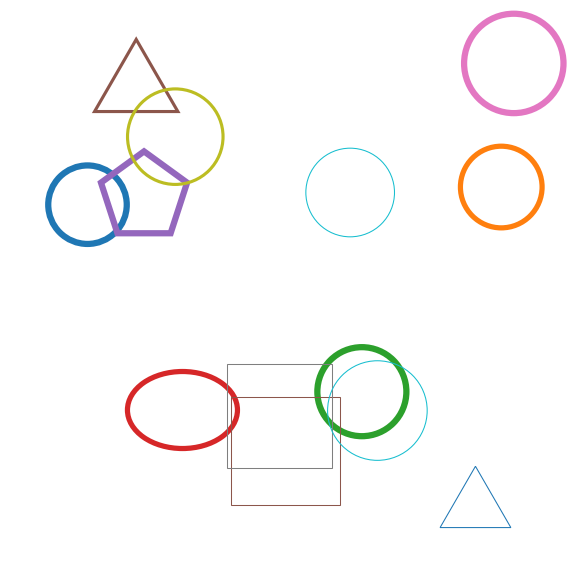[{"shape": "circle", "thickness": 3, "radius": 0.34, "center": [0.152, 0.645]}, {"shape": "triangle", "thickness": 0.5, "radius": 0.35, "center": [0.823, 0.121]}, {"shape": "circle", "thickness": 2.5, "radius": 0.35, "center": [0.868, 0.675]}, {"shape": "circle", "thickness": 3, "radius": 0.39, "center": [0.627, 0.321]}, {"shape": "oval", "thickness": 2.5, "radius": 0.48, "center": [0.316, 0.289]}, {"shape": "pentagon", "thickness": 3, "radius": 0.39, "center": [0.249, 0.659]}, {"shape": "square", "thickness": 0.5, "radius": 0.47, "center": [0.495, 0.218]}, {"shape": "triangle", "thickness": 1.5, "radius": 0.42, "center": [0.236, 0.848]}, {"shape": "circle", "thickness": 3, "radius": 0.43, "center": [0.89, 0.889]}, {"shape": "square", "thickness": 0.5, "radius": 0.45, "center": [0.484, 0.278]}, {"shape": "circle", "thickness": 1.5, "radius": 0.41, "center": [0.304, 0.762]}, {"shape": "circle", "thickness": 0.5, "radius": 0.43, "center": [0.653, 0.288]}, {"shape": "circle", "thickness": 0.5, "radius": 0.38, "center": [0.606, 0.666]}]